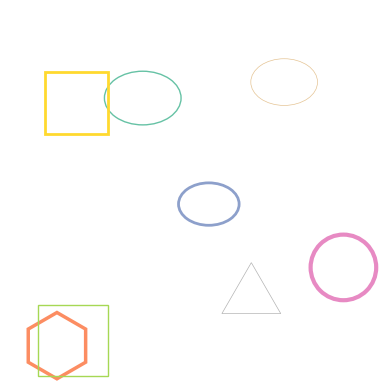[{"shape": "oval", "thickness": 1, "radius": 0.5, "center": [0.371, 0.745]}, {"shape": "hexagon", "thickness": 2.5, "radius": 0.43, "center": [0.148, 0.102]}, {"shape": "oval", "thickness": 2, "radius": 0.39, "center": [0.542, 0.47]}, {"shape": "circle", "thickness": 3, "radius": 0.43, "center": [0.892, 0.305]}, {"shape": "square", "thickness": 1, "radius": 0.46, "center": [0.19, 0.116]}, {"shape": "square", "thickness": 2, "radius": 0.4, "center": [0.199, 0.733]}, {"shape": "oval", "thickness": 0.5, "radius": 0.43, "center": [0.738, 0.787]}, {"shape": "triangle", "thickness": 0.5, "radius": 0.44, "center": [0.653, 0.23]}]